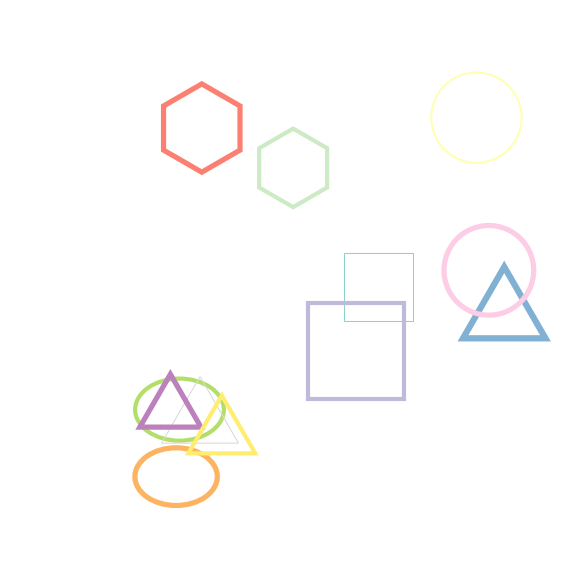[{"shape": "square", "thickness": 0.5, "radius": 0.3, "center": [0.656, 0.502]}, {"shape": "circle", "thickness": 1, "radius": 0.39, "center": [0.825, 0.795]}, {"shape": "square", "thickness": 2, "radius": 0.42, "center": [0.616, 0.391]}, {"shape": "hexagon", "thickness": 2.5, "radius": 0.38, "center": [0.349, 0.777]}, {"shape": "triangle", "thickness": 3, "radius": 0.41, "center": [0.873, 0.455]}, {"shape": "oval", "thickness": 2.5, "radius": 0.36, "center": [0.305, 0.174]}, {"shape": "oval", "thickness": 2, "radius": 0.38, "center": [0.311, 0.29]}, {"shape": "circle", "thickness": 2.5, "radius": 0.39, "center": [0.846, 0.531]}, {"shape": "triangle", "thickness": 0.5, "radius": 0.38, "center": [0.346, 0.27]}, {"shape": "triangle", "thickness": 2.5, "radius": 0.31, "center": [0.295, 0.29]}, {"shape": "hexagon", "thickness": 2, "radius": 0.34, "center": [0.508, 0.708]}, {"shape": "triangle", "thickness": 2, "radius": 0.33, "center": [0.384, 0.247]}]